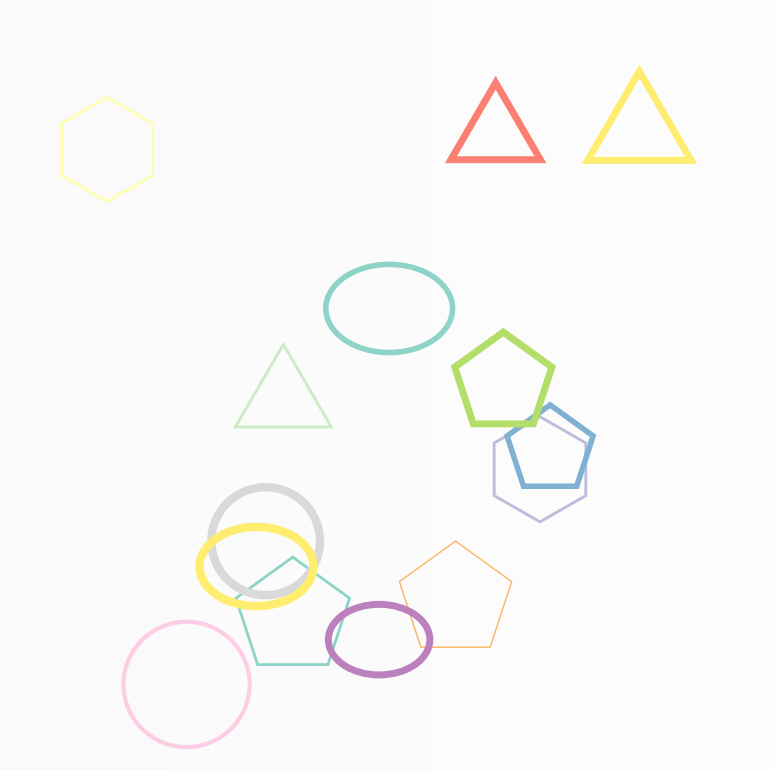[{"shape": "pentagon", "thickness": 1, "radius": 0.39, "center": [0.378, 0.199]}, {"shape": "oval", "thickness": 2, "radius": 0.41, "center": [0.502, 0.599]}, {"shape": "hexagon", "thickness": 1, "radius": 0.34, "center": [0.138, 0.806]}, {"shape": "hexagon", "thickness": 1, "radius": 0.34, "center": [0.697, 0.391]}, {"shape": "triangle", "thickness": 2.5, "radius": 0.33, "center": [0.64, 0.826]}, {"shape": "pentagon", "thickness": 2, "radius": 0.29, "center": [0.71, 0.416]}, {"shape": "pentagon", "thickness": 0.5, "radius": 0.38, "center": [0.588, 0.221]}, {"shape": "pentagon", "thickness": 2.5, "radius": 0.33, "center": [0.649, 0.503]}, {"shape": "circle", "thickness": 1.5, "radius": 0.41, "center": [0.241, 0.111]}, {"shape": "circle", "thickness": 3, "radius": 0.35, "center": [0.343, 0.297]}, {"shape": "oval", "thickness": 2.5, "radius": 0.33, "center": [0.489, 0.169]}, {"shape": "triangle", "thickness": 1, "radius": 0.36, "center": [0.366, 0.481]}, {"shape": "oval", "thickness": 3, "radius": 0.37, "center": [0.331, 0.264]}, {"shape": "triangle", "thickness": 2.5, "radius": 0.38, "center": [0.825, 0.83]}]